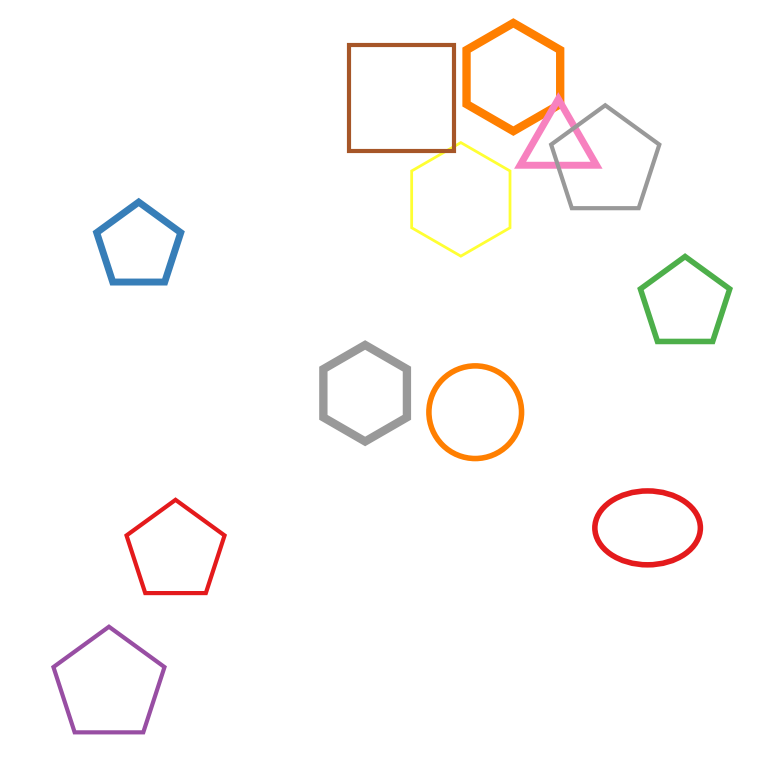[{"shape": "pentagon", "thickness": 1.5, "radius": 0.33, "center": [0.228, 0.284]}, {"shape": "oval", "thickness": 2, "radius": 0.34, "center": [0.841, 0.314]}, {"shape": "pentagon", "thickness": 2.5, "radius": 0.29, "center": [0.18, 0.68]}, {"shape": "pentagon", "thickness": 2, "radius": 0.3, "center": [0.89, 0.606]}, {"shape": "pentagon", "thickness": 1.5, "radius": 0.38, "center": [0.142, 0.11]}, {"shape": "hexagon", "thickness": 3, "radius": 0.35, "center": [0.667, 0.9]}, {"shape": "circle", "thickness": 2, "radius": 0.3, "center": [0.617, 0.465]}, {"shape": "hexagon", "thickness": 1, "radius": 0.37, "center": [0.598, 0.741]}, {"shape": "square", "thickness": 1.5, "radius": 0.34, "center": [0.521, 0.873]}, {"shape": "triangle", "thickness": 2.5, "radius": 0.29, "center": [0.725, 0.814]}, {"shape": "hexagon", "thickness": 3, "radius": 0.31, "center": [0.474, 0.489]}, {"shape": "pentagon", "thickness": 1.5, "radius": 0.37, "center": [0.786, 0.789]}]